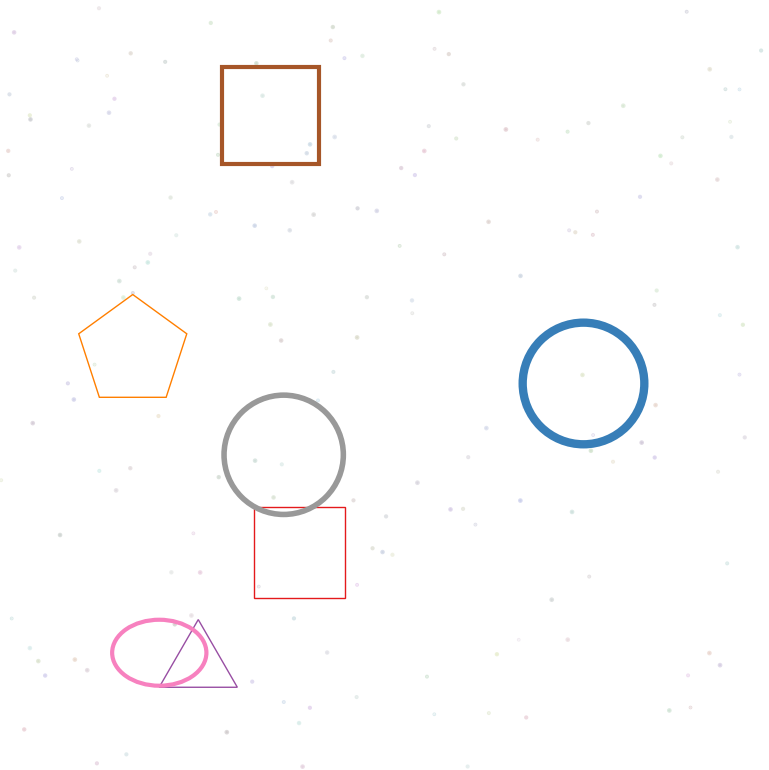[{"shape": "square", "thickness": 0.5, "radius": 0.3, "center": [0.389, 0.283]}, {"shape": "circle", "thickness": 3, "radius": 0.39, "center": [0.758, 0.502]}, {"shape": "triangle", "thickness": 0.5, "radius": 0.29, "center": [0.257, 0.137]}, {"shape": "pentagon", "thickness": 0.5, "radius": 0.37, "center": [0.172, 0.544]}, {"shape": "square", "thickness": 1.5, "radius": 0.32, "center": [0.351, 0.85]}, {"shape": "oval", "thickness": 1.5, "radius": 0.31, "center": [0.207, 0.152]}, {"shape": "circle", "thickness": 2, "radius": 0.39, "center": [0.368, 0.409]}]